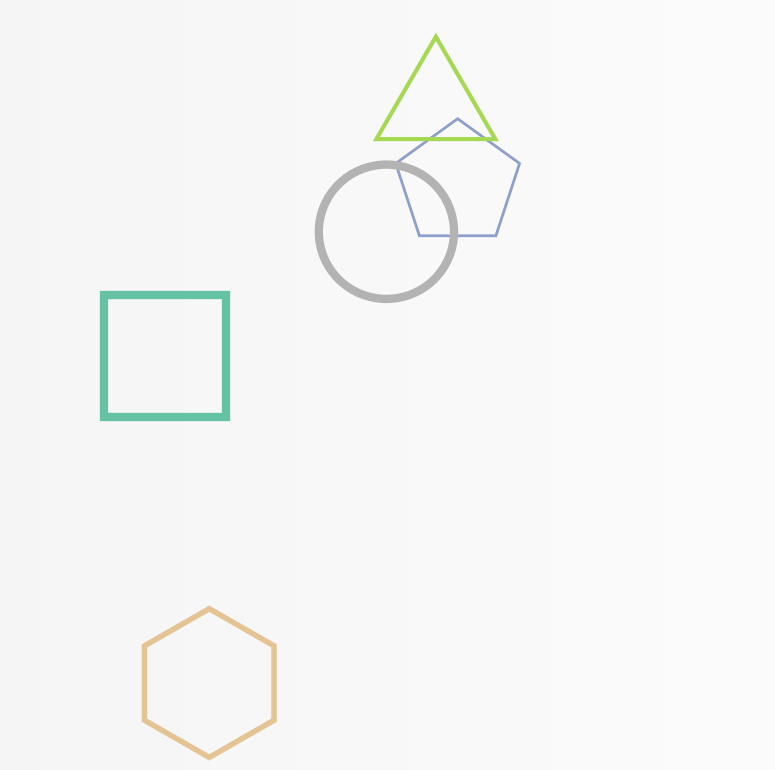[{"shape": "square", "thickness": 3, "radius": 0.4, "center": [0.213, 0.538]}, {"shape": "pentagon", "thickness": 1, "radius": 0.42, "center": [0.591, 0.762]}, {"shape": "triangle", "thickness": 1.5, "radius": 0.44, "center": [0.562, 0.864]}, {"shape": "hexagon", "thickness": 2, "radius": 0.48, "center": [0.27, 0.113]}, {"shape": "circle", "thickness": 3, "radius": 0.44, "center": [0.499, 0.699]}]